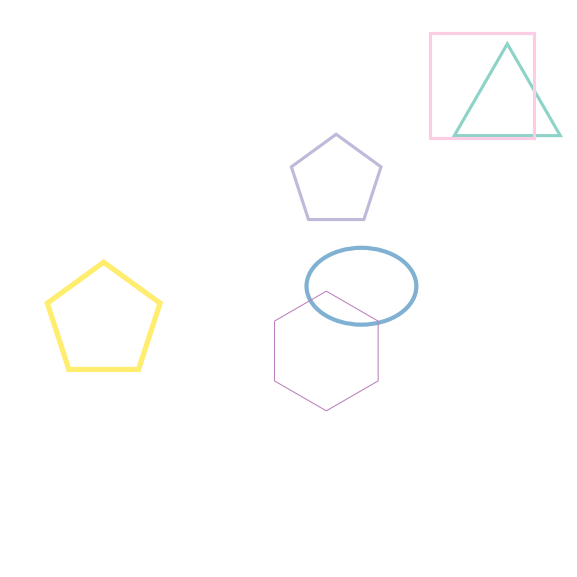[{"shape": "triangle", "thickness": 1.5, "radius": 0.53, "center": [0.878, 0.817]}, {"shape": "pentagon", "thickness": 1.5, "radius": 0.41, "center": [0.582, 0.685]}, {"shape": "oval", "thickness": 2, "radius": 0.48, "center": [0.626, 0.503]}, {"shape": "square", "thickness": 1.5, "radius": 0.45, "center": [0.835, 0.851]}, {"shape": "hexagon", "thickness": 0.5, "radius": 0.52, "center": [0.565, 0.391]}, {"shape": "pentagon", "thickness": 2.5, "radius": 0.51, "center": [0.18, 0.442]}]